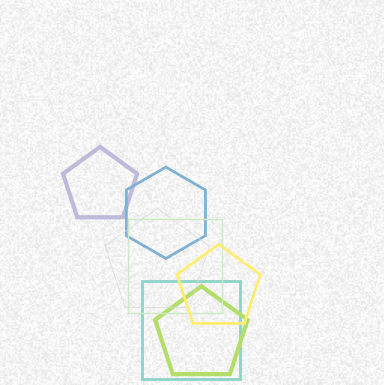[{"shape": "square", "thickness": 2, "radius": 0.64, "center": [0.497, 0.144]}, {"shape": "pentagon", "thickness": 3, "radius": 0.51, "center": [0.26, 0.517]}, {"shape": "hexagon", "thickness": 2, "radius": 0.59, "center": [0.431, 0.447]}, {"shape": "pentagon", "thickness": 3, "radius": 0.63, "center": [0.523, 0.13]}, {"shape": "pentagon", "thickness": 0.5, "radius": 0.71, "center": [0.408, 0.317]}, {"shape": "square", "thickness": 1, "radius": 0.61, "center": [0.455, 0.309]}, {"shape": "pentagon", "thickness": 2, "radius": 0.57, "center": [0.568, 0.252]}]